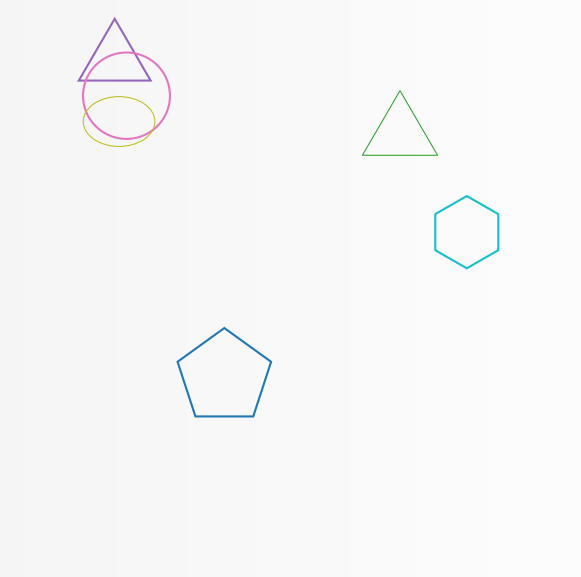[{"shape": "pentagon", "thickness": 1, "radius": 0.42, "center": [0.386, 0.346]}, {"shape": "triangle", "thickness": 0.5, "radius": 0.37, "center": [0.688, 0.768]}, {"shape": "triangle", "thickness": 1, "radius": 0.36, "center": [0.197, 0.895]}, {"shape": "circle", "thickness": 1, "radius": 0.37, "center": [0.218, 0.833]}, {"shape": "oval", "thickness": 0.5, "radius": 0.31, "center": [0.205, 0.789]}, {"shape": "hexagon", "thickness": 1, "radius": 0.31, "center": [0.803, 0.597]}]